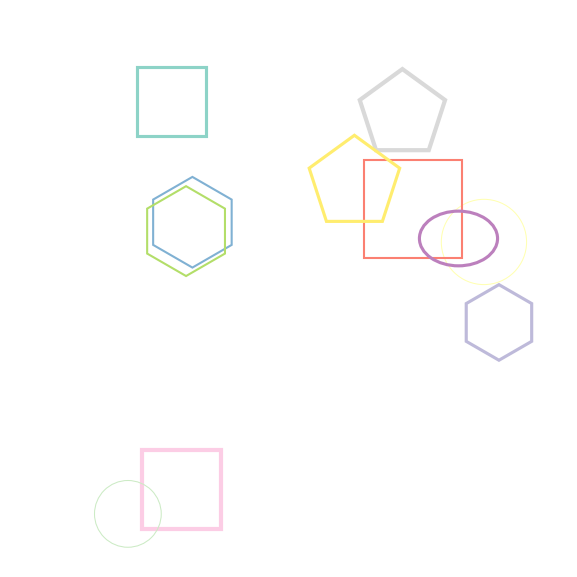[{"shape": "square", "thickness": 1.5, "radius": 0.3, "center": [0.297, 0.823]}, {"shape": "circle", "thickness": 0.5, "radius": 0.37, "center": [0.838, 0.58]}, {"shape": "hexagon", "thickness": 1.5, "radius": 0.33, "center": [0.864, 0.441]}, {"shape": "square", "thickness": 1, "radius": 0.42, "center": [0.716, 0.637]}, {"shape": "hexagon", "thickness": 1, "radius": 0.39, "center": [0.333, 0.614]}, {"shape": "hexagon", "thickness": 1, "radius": 0.39, "center": [0.322, 0.599]}, {"shape": "square", "thickness": 2, "radius": 0.34, "center": [0.314, 0.151]}, {"shape": "pentagon", "thickness": 2, "radius": 0.39, "center": [0.697, 0.802]}, {"shape": "oval", "thickness": 1.5, "radius": 0.34, "center": [0.794, 0.586]}, {"shape": "circle", "thickness": 0.5, "radius": 0.29, "center": [0.221, 0.109]}, {"shape": "pentagon", "thickness": 1.5, "radius": 0.41, "center": [0.614, 0.682]}]